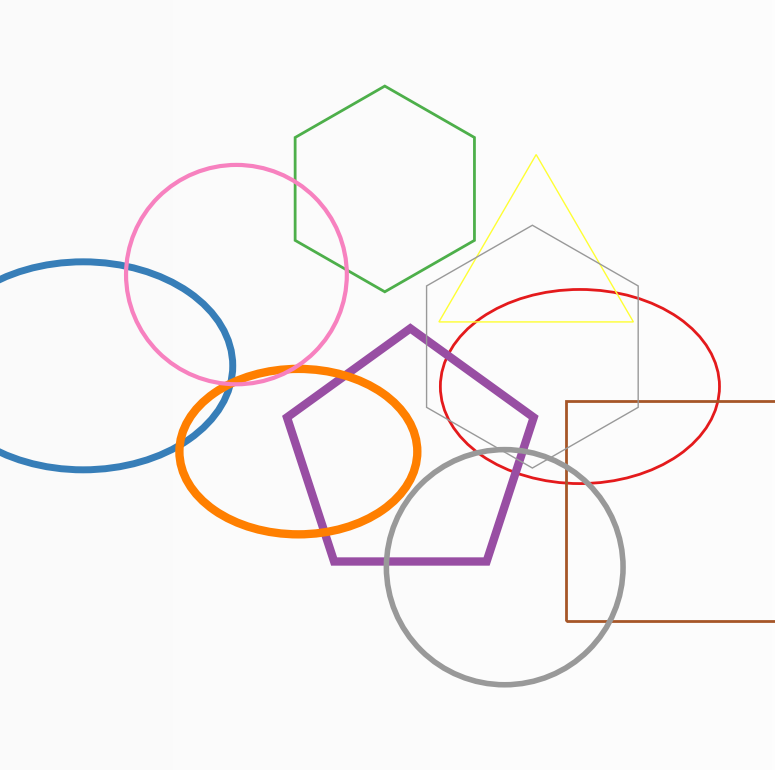[{"shape": "oval", "thickness": 1, "radius": 0.9, "center": [0.748, 0.498]}, {"shape": "oval", "thickness": 2.5, "radius": 0.96, "center": [0.107, 0.525]}, {"shape": "hexagon", "thickness": 1, "radius": 0.67, "center": [0.497, 0.755]}, {"shape": "pentagon", "thickness": 3, "radius": 0.84, "center": [0.529, 0.406]}, {"shape": "oval", "thickness": 3, "radius": 0.77, "center": [0.385, 0.413]}, {"shape": "triangle", "thickness": 0.5, "radius": 0.72, "center": [0.692, 0.654]}, {"shape": "square", "thickness": 1, "radius": 0.71, "center": [0.874, 0.337]}, {"shape": "circle", "thickness": 1.5, "radius": 0.71, "center": [0.305, 0.643]}, {"shape": "hexagon", "thickness": 0.5, "radius": 0.79, "center": [0.687, 0.55]}, {"shape": "circle", "thickness": 2, "radius": 0.76, "center": [0.651, 0.263]}]